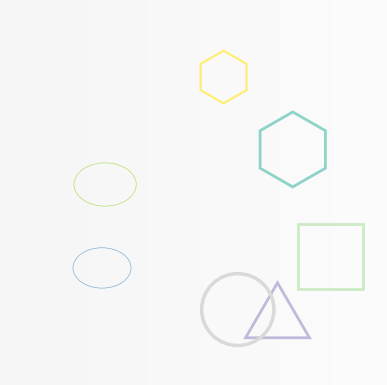[{"shape": "hexagon", "thickness": 2, "radius": 0.49, "center": [0.756, 0.612]}, {"shape": "triangle", "thickness": 2, "radius": 0.48, "center": [0.716, 0.17]}, {"shape": "oval", "thickness": 0.5, "radius": 0.37, "center": [0.263, 0.304]}, {"shape": "oval", "thickness": 0.5, "radius": 0.4, "center": [0.271, 0.521]}, {"shape": "circle", "thickness": 2.5, "radius": 0.47, "center": [0.614, 0.196]}, {"shape": "square", "thickness": 2, "radius": 0.42, "center": [0.853, 0.333]}, {"shape": "hexagon", "thickness": 1.5, "radius": 0.34, "center": [0.577, 0.8]}]